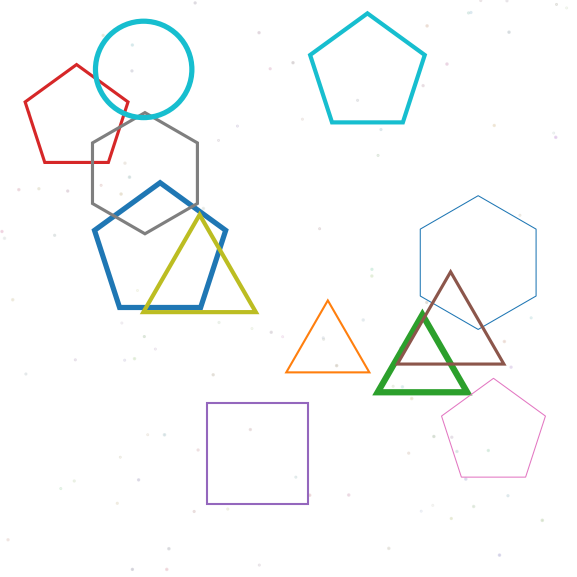[{"shape": "pentagon", "thickness": 2.5, "radius": 0.6, "center": [0.277, 0.563]}, {"shape": "hexagon", "thickness": 0.5, "radius": 0.58, "center": [0.828, 0.544]}, {"shape": "triangle", "thickness": 1, "radius": 0.42, "center": [0.568, 0.396]}, {"shape": "triangle", "thickness": 3, "radius": 0.45, "center": [0.731, 0.365]}, {"shape": "pentagon", "thickness": 1.5, "radius": 0.47, "center": [0.133, 0.794]}, {"shape": "square", "thickness": 1, "radius": 0.44, "center": [0.446, 0.214]}, {"shape": "triangle", "thickness": 1.5, "radius": 0.53, "center": [0.78, 0.422]}, {"shape": "pentagon", "thickness": 0.5, "radius": 0.47, "center": [0.855, 0.249]}, {"shape": "hexagon", "thickness": 1.5, "radius": 0.52, "center": [0.251, 0.699]}, {"shape": "triangle", "thickness": 2, "radius": 0.56, "center": [0.346, 0.515]}, {"shape": "circle", "thickness": 2.5, "radius": 0.42, "center": [0.249, 0.879]}, {"shape": "pentagon", "thickness": 2, "radius": 0.52, "center": [0.636, 0.872]}]